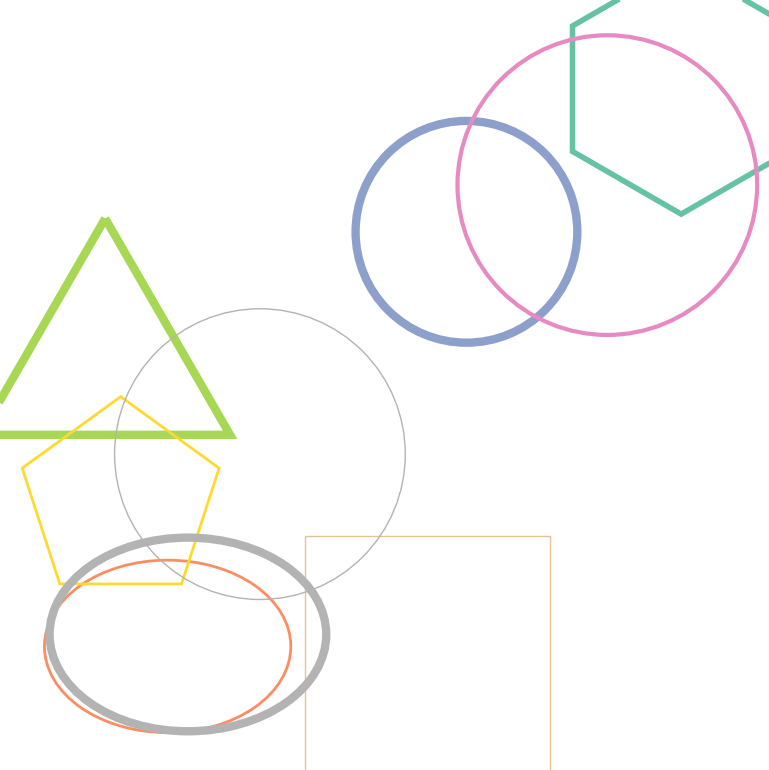[{"shape": "hexagon", "thickness": 2, "radius": 0.81, "center": [0.885, 0.885]}, {"shape": "oval", "thickness": 1, "radius": 0.8, "center": [0.218, 0.161]}, {"shape": "circle", "thickness": 3, "radius": 0.72, "center": [0.606, 0.699]}, {"shape": "circle", "thickness": 1.5, "radius": 0.97, "center": [0.789, 0.76]}, {"shape": "triangle", "thickness": 3, "radius": 0.94, "center": [0.137, 0.529]}, {"shape": "pentagon", "thickness": 1, "radius": 0.67, "center": [0.157, 0.35]}, {"shape": "square", "thickness": 0.5, "radius": 0.8, "center": [0.555, 0.145]}, {"shape": "oval", "thickness": 3, "radius": 0.9, "center": [0.244, 0.176]}, {"shape": "circle", "thickness": 0.5, "radius": 0.94, "center": [0.338, 0.41]}]